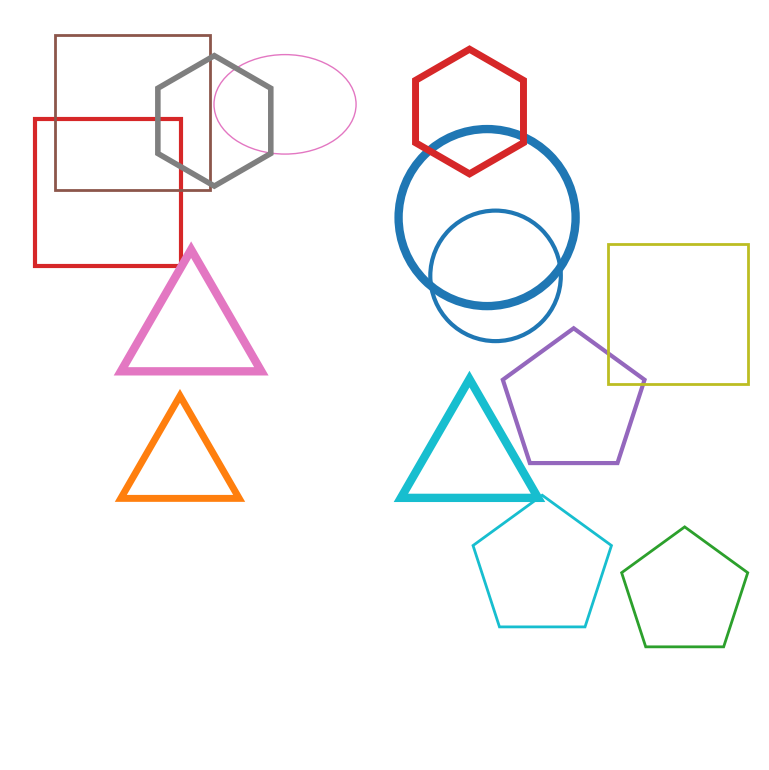[{"shape": "circle", "thickness": 3, "radius": 0.57, "center": [0.633, 0.717]}, {"shape": "circle", "thickness": 1.5, "radius": 0.42, "center": [0.644, 0.642]}, {"shape": "triangle", "thickness": 2.5, "radius": 0.44, "center": [0.234, 0.397]}, {"shape": "pentagon", "thickness": 1, "radius": 0.43, "center": [0.889, 0.23]}, {"shape": "hexagon", "thickness": 2.5, "radius": 0.4, "center": [0.61, 0.855]}, {"shape": "square", "thickness": 1.5, "radius": 0.48, "center": [0.141, 0.75]}, {"shape": "pentagon", "thickness": 1.5, "radius": 0.48, "center": [0.745, 0.477]}, {"shape": "square", "thickness": 1, "radius": 0.5, "center": [0.172, 0.854]}, {"shape": "oval", "thickness": 0.5, "radius": 0.46, "center": [0.37, 0.864]}, {"shape": "triangle", "thickness": 3, "radius": 0.53, "center": [0.248, 0.57]}, {"shape": "hexagon", "thickness": 2, "radius": 0.42, "center": [0.278, 0.843]}, {"shape": "square", "thickness": 1, "radius": 0.46, "center": [0.881, 0.592]}, {"shape": "pentagon", "thickness": 1, "radius": 0.47, "center": [0.704, 0.262]}, {"shape": "triangle", "thickness": 3, "radius": 0.51, "center": [0.61, 0.405]}]